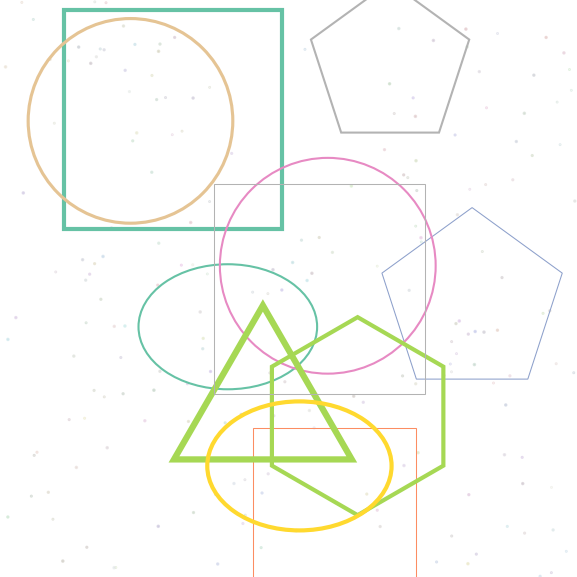[{"shape": "square", "thickness": 2, "radius": 0.94, "center": [0.3, 0.792]}, {"shape": "oval", "thickness": 1, "radius": 0.77, "center": [0.394, 0.433]}, {"shape": "square", "thickness": 0.5, "radius": 0.71, "center": [0.579, 0.116]}, {"shape": "pentagon", "thickness": 0.5, "radius": 0.82, "center": [0.817, 0.475]}, {"shape": "circle", "thickness": 1, "radius": 0.93, "center": [0.568, 0.539]}, {"shape": "hexagon", "thickness": 2, "radius": 0.86, "center": [0.619, 0.279]}, {"shape": "triangle", "thickness": 3, "radius": 0.89, "center": [0.455, 0.292]}, {"shape": "oval", "thickness": 2, "radius": 0.8, "center": [0.518, 0.192]}, {"shape": "circle", "thickness": 1.5, "radius": 0.89, "center": [0.226, 0.79]}, {"shape": "pentagon", "thickness": 1, "radius": 0.72, "center": [0.675, 0.886]}, {"shape": "square", "thickness": 0.5, "radius": 0.91, "center": [0.553, 0.498]}]